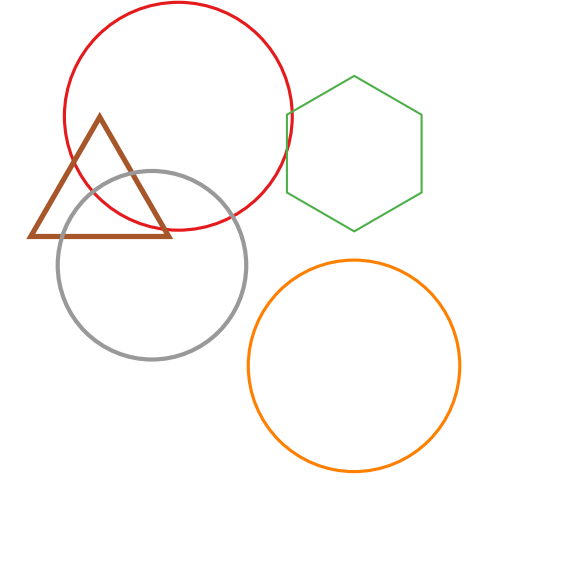[{"shape": "circle", "thickness": 1.5, "radius": 0.99, "center": [0.309, 0.798]}, {"shape": "hexagon", "thickness": 1, "radius": 0.67, "center": [0.613, 0.733]}, {"shape": "circle", "thickness": 1.5, "radius": 0.92, "center": [0.613, 0.366]}, {"shape": "triangle", "thickness": 2.5, "radius": 0.69, "center": [0.173, 0.659]}, {"shape": "circle", "thickness": 2, "radius": 0.82, "center": [0.263, 0.54]}]